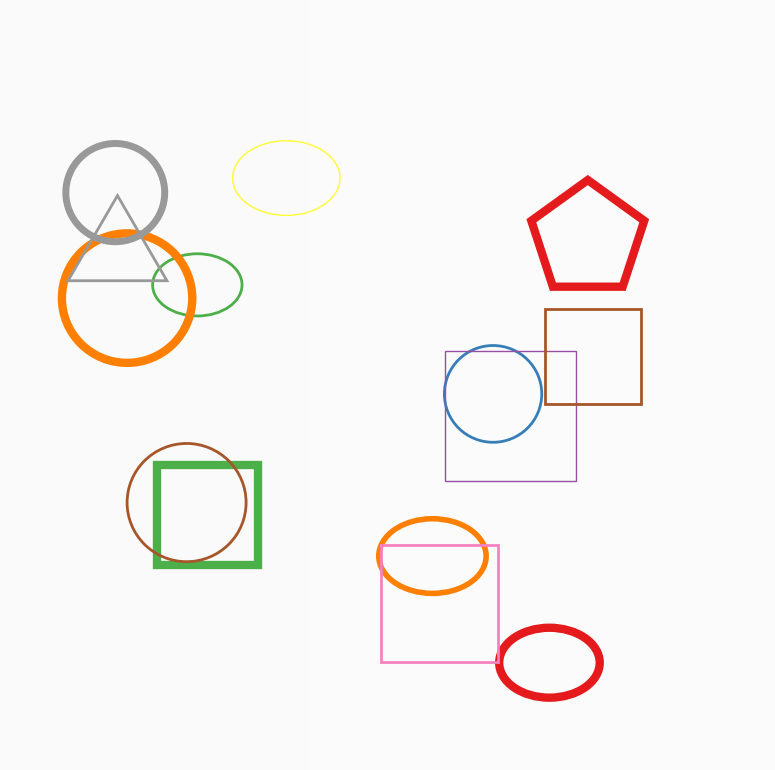[{"shape": "pentagon", "thickness": 3, "radius": 0.38, "center": [0.758, 0.69]}, {"shape": "oval", "thickness": 3, "radius": 0.32, "center": [0.709, 0.139]}, {"shape": "circle", "thickness": 1, "radius": 0.31, "center": [0.636, 0.488]}, {"shape": "square", "thickness": 3, "radius": 0.32, "center": [0.268, 0.332]}, {"shape": "oval", "thickness": 1, "radius": 0.29, "center": [0.255, 0.63]}, {"shape": "square", "thickness": 0.5, "radius": 0.42, "center": [0.659, 0.46]}, {"shape": "circle", "thickness": 3, "radius": 0.42, "center": [0.164, 0.613]}, {"shape": "oval", "thickness": 2, "radius": 0.35, "center": [0.558, 0.278]}, {"shape": "oval", "thickness": 0.5, "radius": 0.35, "center": [0.369, 0.769]}, {"shape": "square", "thickness": 1, "radius": 0.31, "center": [0.766, 0.537]}, {"shape": "circle", "thickness": 1, "radius": 0.38, "center": [0.241, 0.347]}, {"shape": "square", "thickness": 1, "radius": 0.38, "center": [0.567, 0.216]}, {"shape": "circle", "thickness": 2.5, "radius": 0.32, "center": [0.149, 0.75]}, {"shape": "triangle", "thickness": 1, "radius": 0.37, "center": [0.152, 0.672]}]